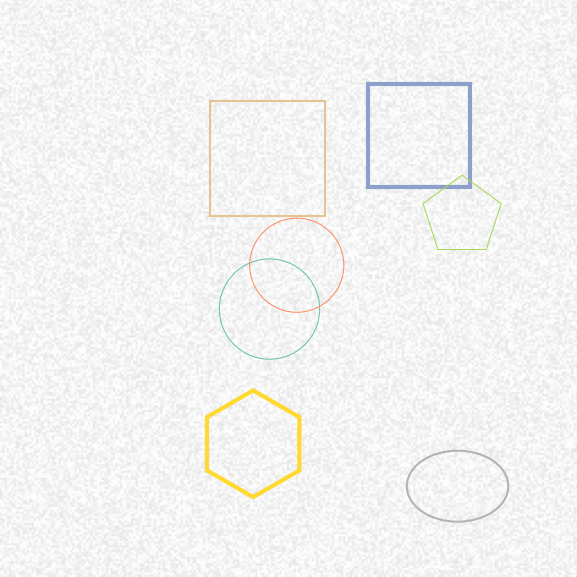[{"shape": "circle", "thickness": 0.5, "radius": 0.43, "center": [0.467, 0.464]}, {"shape": "circle", "thickness": 0.5, "radius": 0.41, "center": [0.514, 0.54]}, {"shape": "square", "thickness": 2, "radius": 0.44, "center": [0.726, 0.764]}, {"shape": "pentagon", "thickness": 0.5, "radius": 0.36, "center": [0.8, 0.625]}, {"shape": "hexagon", "thickness": 2, "radius": 0.46, "center": [0.438, 0.231]}, {"shape": "square", "thickness": 1, "radius": 0.5, "center": [0.464, 0.725]}, {"shape": "oval", "thickness": 1, "radius": 0.44, "center": [0.792, 0.157]}]